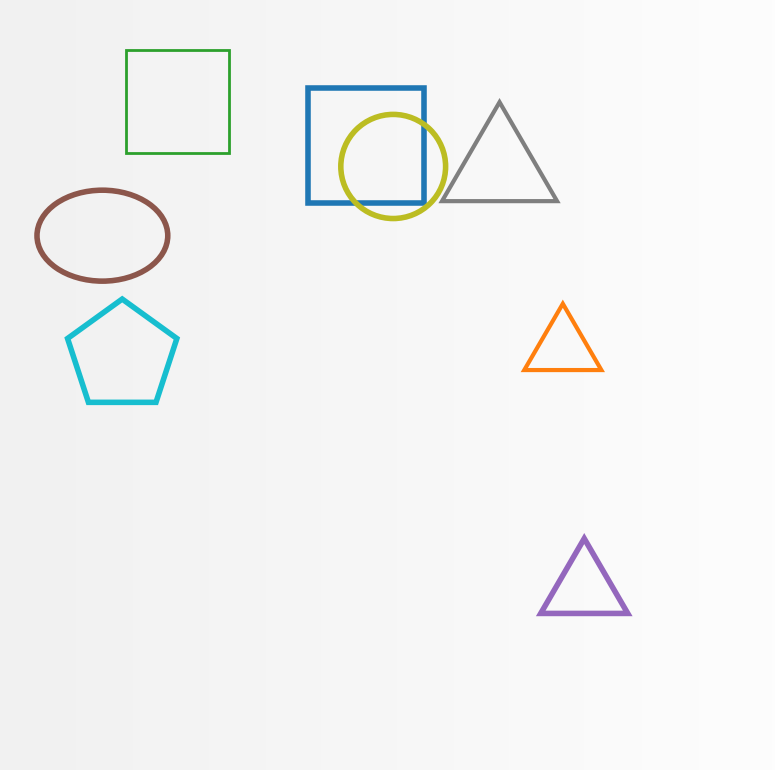[{"shape": "square", "thickness": 2, "radius": 0.37, "center": [0.472, 0.811]}, {"shape": "triangle", "thickness": 1.5, "radius": 0.29, "center": [0.726, 0.548]}, {"shape": "square", "thickness": 1, "radius": 0.33, "center": [0.229, 0.868]}, {"shape": "triangle", "thickness": 2, "radius": 0.32, "center": [0.754, 0.236]}, {"shape": "oval", "thickness": 2, "radius": 0.42, "center": [0.132, 0.694]}, {"shape": "triangle", "thickness": 1.5, "radius": 0.43, "center": [0.645, 0.782]}, {"shape": "circle", "thickness": 2, "radius": 0.34, "center": [0.507, 0.784]}, {"shape": "pentagon", "thickness": 2, "radius": 0.37, "center": [0.158, 0.537]}]